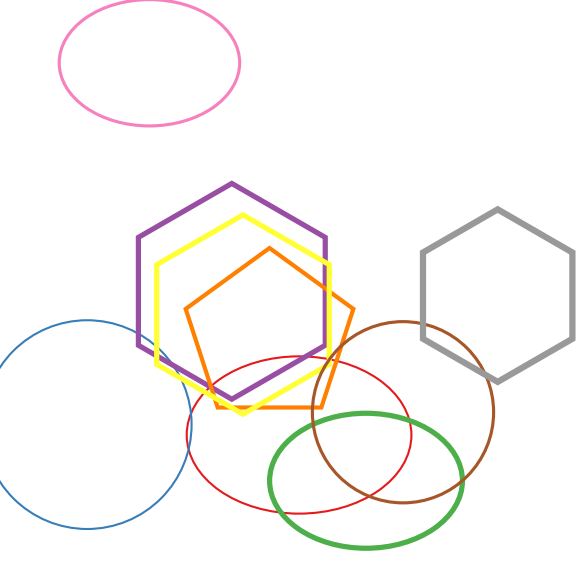[{"shape": "oval", "thickness": 1, "radius": 0.97, "center": [0.518, 0.246]}, {"shape": "circle", "thickness": 1, "radius": 0.9, "center": [0.151, 0.264]}, {"shape": "oval", "thickness": 2.5, "radius": 0.83, "center": [0.634, 0.167]}, {"shape": "hexagon", "thickness": 2.5, "radius": 0.93, "center": [0.401, 0.495]}, {"shape": "pentagon", "thickness": 2, "radius": 0.76, "center": [0.467, 0.417]}, {"shape": "hexagon", "thickness": 2.5, "radius": 0.86, "center": [0.421, 0.455]}, {"shape": "circle", "thickness": 1.5, "radius": 0.78, "center": [0.698, 0.285]}, {"shape": "oval", "thickness": 1.5, "radius": 0.78, "center": [0.259, 0.89]}, {"shape": "hexagon", "thickness": 3, "radius": 0.75, "center": [0.862, 0.487]}]